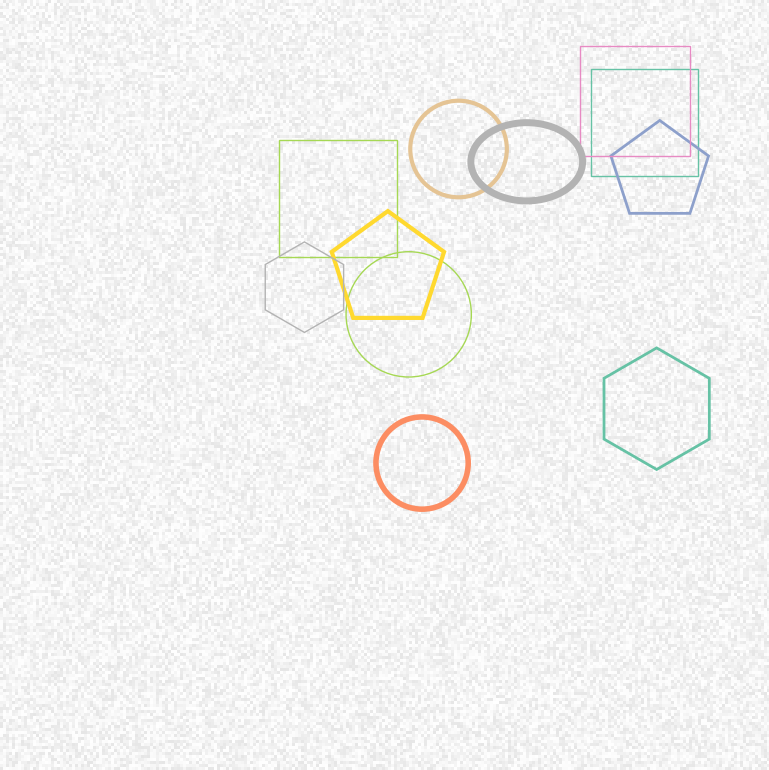[{"shape": "square", "thickness": 0.5, "radius": 0.35, "center": [0.837, 0.841]}, {"shape": "hexagon", "thickness": 1, "radius": 0.39, "center": [0.853, 0.469]}, {"shape": "circle", "thickness": 2, "radius": 0.3, "center": [0.548, 0.399]}, {"shape": "pentagon", "thickness": 1, "radius": 0.33, "center": [0.857, 0.777]}, {"shape": "square", "thickness": 0.5, "radius": 0.36, "center": [0.825, 0.869]}, {"shape": "square", "thickness": 0.5, "radius": 0.38, "center": [0.439, 0.742]}, {"shape": "circle", "thickness": 0.5, "radius": 0.41, "center": [0.531, 0.592]}, {"shape": "pentagon", "thickness": 1.5, "radius": 0.38, "center": [0.504, 0.649]}, {"shape": "circle", "thickness": 1.5, "radius": 0.31, "center": [0.596, 0.806]}, {"shape": "oval", "thickness": 2.5, "radius": 0.36, "center": [0.684, 0.79]}, {"shape": "hexagon", "thickness": 0.5, "radius": 0.29, "center": [0.395, 0.627]}]